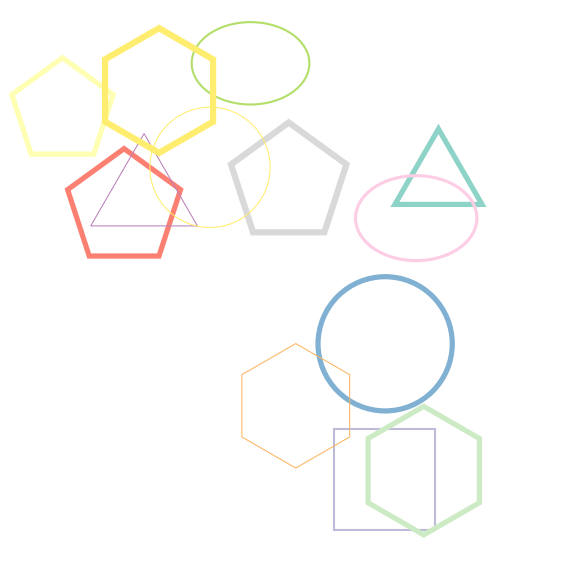[{"shape": "triangle", "thickness": 2.5, "radius": 0.44, "center": [0.759, 0.689]}, {"shape": "pentagon", "thickness": 2.5, "radius": 0.46, "center": [0.108, 0.807]}, {"shape": "square", "thickness": 1, "radius": 0.44, "center": [0.665, 0.169]}, {"shape": "pentagon", "thickness": 2.5, "radius": 0.51, "center": [0.215, 0.639]}, {"shape": "circle", "thickness": 2.5, "radius": 0.58, "center": [0.667, 0.404]}, {"shape": "hexagon", "thickness": 0.5, "radius": 0.54, "center": [0.512, 0.296]}, {"shape": "oval", "thickness": 1, "radius": 0.51, "center": [0.434, 0.889]}, {"shape": "oval", "thickness": 1.5, "radius": 0.53, "center": [0.721, 0.621]}, {"shape": "pentagon", "thickness": 3, "radius": 0.53, "center": [0.5, 0.682]}, {"shape": "triangle", "thickness": 0.5, "radius": 0.53, "center": [0.249, 0.661]}, {"shape": "hexagon", "thickness": 2.5, "radius": 0.56, "center": [0.734, 0.184]}, {"shape": "circle", "thickness": 0.5, "radius": 0.52, "center": [0.364, 0.709]}, {"shape": "hexagon", "thickness": 3, "radius": 0.54, "center": [0.275, 0.842]}]